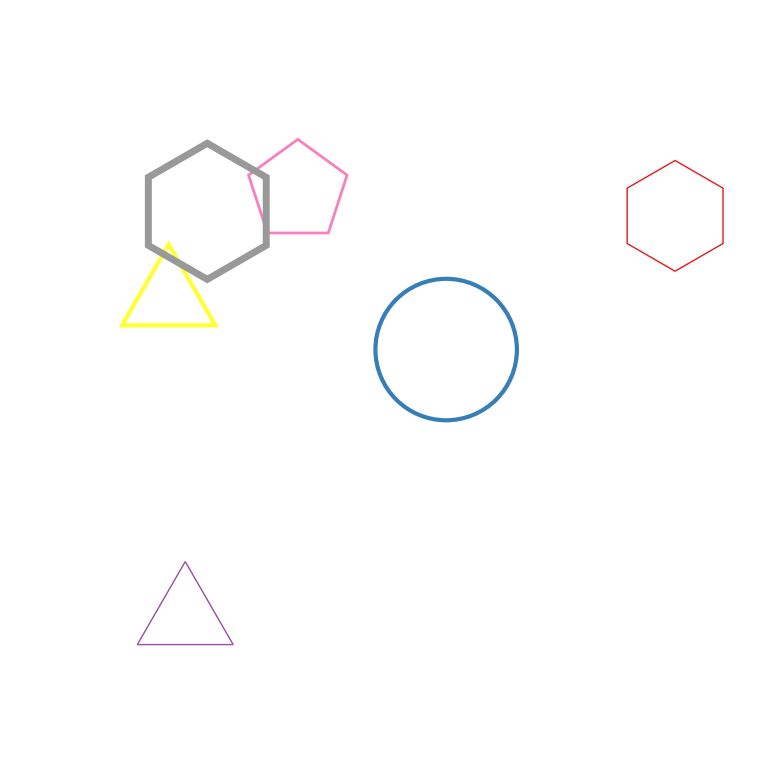[{"shape": "hexagon", "thickness": 0.5, "radius": 0.36, "center": [0.877, 0.72]}, {"shape": "circle", "thickness": 1.5, "radius": 0.46, "center": [0.579, 0.546]}, {"shape": "triangle", "thickness": 0.5, "radius": 0.36, "center": [0.241, 0.199]}, {"shape": "triangle", "thickness": 1.5, "radius": 0.35, "center": [0.219, 0.613]}, {"shape": "pentagon", "thickness": 1, "radius": 0.34, "center": [0.387, 0.752]}, {"shape": "hexagon", "thickness": 2.5, "radius": 0.44, "center": [0.269, 0.726]}]